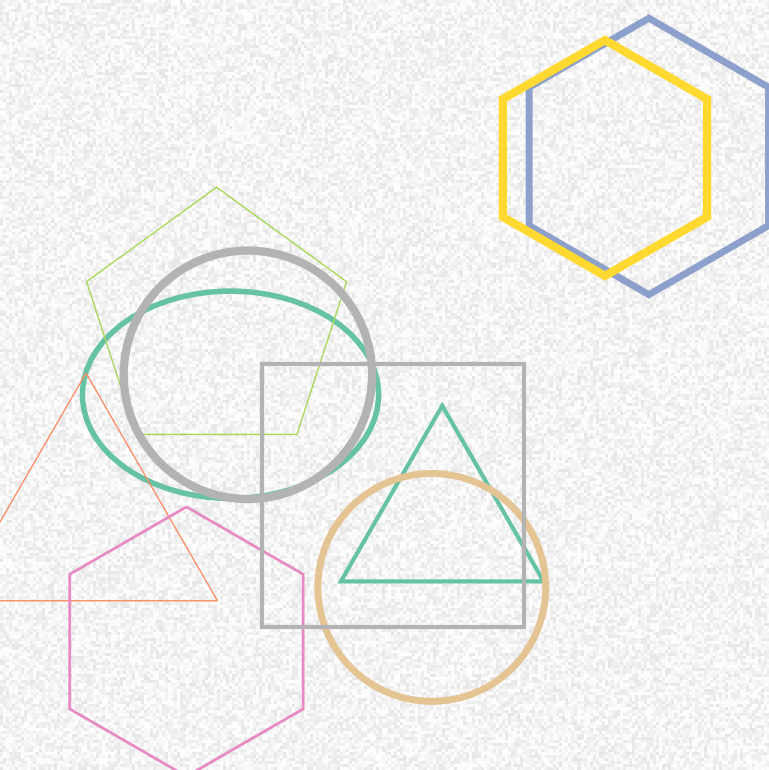[{"shape": "oval", "thickness": 2, "radius": 0.96, "center": [0.299, 0.487]}, {"shape": "triangle", "thickness": 1.5, "radius": 0.76, "center": [0.574, 0.321]}, {"shape": "triangle", "thickness": 0.5, "radius": 0.99, "center": [0.112, 0.318]}, {"shape": "hexagon", "thickness": 2.5, "radius": 0.9, "center": [0.843, 0.797]}, {"shape": "hexagon", "thickness": 1, "radius": 0.87, "center": [0.242, 0.167]}, {"shape": "pentagon", "thickness": 0.5, "radius": 0.89, "center": [0.281, 0.579]}, {"shape": "hexagon", "thickness": 3, "radius": 0.77, "center": [0.786, 0.795]}, {"shape": "circle", "thickness": 2.5, "radius": 0.74, "center": [0.561, 0.237]}, {"shape": "square", "thickness": 1.5, "radius": 0.85, "center": [0.51, 0.357]}, {"shape": "circle", "thickness": 3, "radius": 0.81, "center": [0.322, 0.513]}]